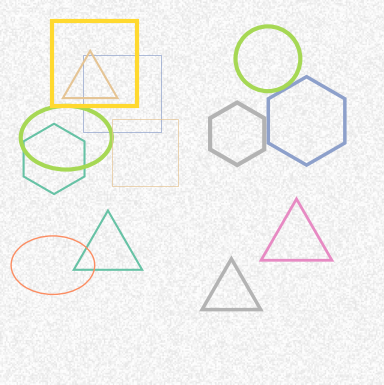[{"shape": "hexagon", "thickness": 1.5, "radius": 0.46, "center": [0.14, 0.587]}, {"shape": "triangle", "thickness": 1.5, "radius": 0.51, "center": [0.28, 0.351]}, {"shape": "oval", "thickness": 1, "radius": 0.54, "center": [0.137, 0.311]}, {"shape": "square", "thickness": 0.5, "radius": 0.5, "center": [0.317, 0.757]}, {"shape": "hexagon", "thickness": 2.5, "radius": 0.57, "center": [0.796, 0.686]}, {"shape": "triangle", "thickness": 2, "radius": 0.53, "center": [0.77, 0.377]}, {"shape": "oval", "thickness": 3, "radius": 0.59, "center": [0.172, 0.642]}, {"shape": "circle", "thickness": 3, "radius": 0.42, "center": [0.696, 0.847]}, {"shape": "square", "thickness": 3, "radius": 0.55, "center": [0.245, 0.835]}, {"shape": "square", "thickness": 0.5, "radius": 0.43, "center": [0.377, 0.604]}, {"shape": "triangle", "thickness": 1.5, "radius": 0.41, "center": [0.234, 0.786]}, {"shape": "hexagon", "thickness": 3, "radius": 0.41, "center": [0.616, 0.652]}, {"shape": "triangle", "thickness": 2.5, "radius": 0.44, "center": [0.601, 0.24]}]